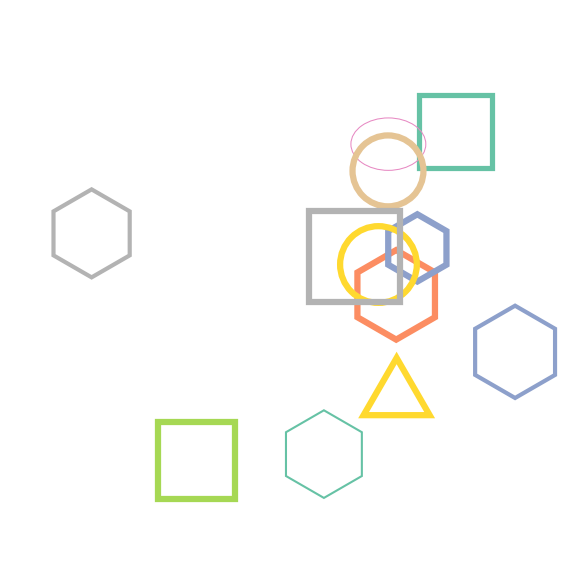[{"shape": "square", "thickness": 2.5, "radius": 0.32, "center": [0.789, 0.772]}, {"shape": "hexagon", "thickness": 1, "radius": 0.38, "center": [0.561, 0.213]}, {"shape": "hexagon", "thickness": 3, "radius": 0.39, "center": [0.686, 0.489]}, {"shape": "hexagon", "thickness": 3, "radius": 0.29, "center": [0.723, 0.57]}, {"shape": "hexagon", "thickness": 2, "radius": 0.4, "center": [0.892, 0.39]}, {"shape": "oval", "thickness": 0.5, "radius": 0.32, "center": [0.672, 0.75]}, {"shape": "square", "thickness": 3, "radius": 0.33, "center": [0.34, 0.202]}, {"shape": "triangle", "thickness": 3, "radius": 0.33, "center": [0.687, 0.313]}, {"shape": "circle", "thickness": 3, "radius": 0.33, "center": [0.655, 0.541]}, {"shape": "circle", "thickness": 3, "radius": 0.31, "center": [0.672, 0.703]}, {"shape": "hexagon", "thickness": 2, "radius": 0.38, "center": [0.159, 0.595]}, {"shape": "square", "thickness": 3, "radius": 0.39, "center": [0.614, 0.555]}]